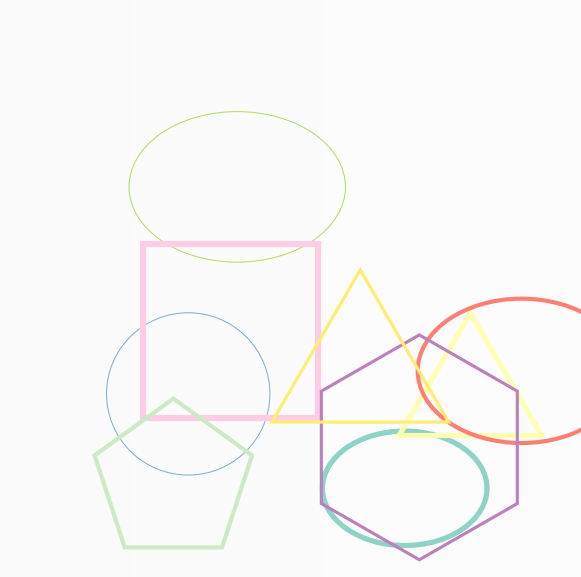[{"shape": "oval", "thickness": 2.5, "radius": 0.71, "center": [0.696, 0.154]}, {"shape": "triangle", "thickness": 2.5, "radius": 0.71, "center": [0.809, 0.316]}, {"shape": "oval", "thickness": 2, "radius": 0.89, "center": [0.897, 0.357]}, {"shape": "circle", "thickness": 0.5, "radius": 0.7, "center": [0.324, 0.317]}, {"shape": "oval", "thickness": 0.5, "radius": 0.93, "center": [0.408, 0.676]}, {"shape": "square", "thickness": 3, "radius": 0.75, "center": [0.396, 0.426]}, {"shape": "hexagon", "thickness": 1.5, "radius": 0.97, "center": [0.721, 0.225]}, {"shape": "pentagon", "thickness": 2, "radius": 0.71, "center": [0.298, 0.166]}, {"shape": "triangle", "thickness": 1.5, "radius": 0.88, "center": [0.62, 0.356]}]